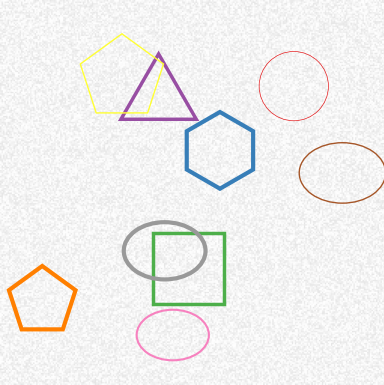[{"shape": "circle", "thickness": 0.5, "radius": 0.45, "center": [0.763, 0.776]}, {"shape": "hexagon", "thickness": 3, "radius": 0.5, "center": [0.571, 0.609]}, {"shape": "square", "thickness": 2.5, "radius": 0.46, "center": [0.49, 0.303]}, {"shape": "triangle", "thickness": 2.5, "radius": 0.57, "center": [0.412, 0.747]}, {"shape": "pentagon", "thickness": 3, "radius": 0.45, "center": [0.11, 0.218]}, {"shape": "pentagon", "thickness": 1, "radius": 0.57, "center": [0.317, 0.799]}, {"shape": "oval", "thickness": 1, "radius": 0.56, "center": [0.889, 0.551]}, {"shape": "oval", "thickness": 1.5, "radius": 0.47, "center": [0.449, 0.13]}, {"shape": "oval", "thickness": 3, "radius": 0.53, "center": [0.428, 0.349]}]